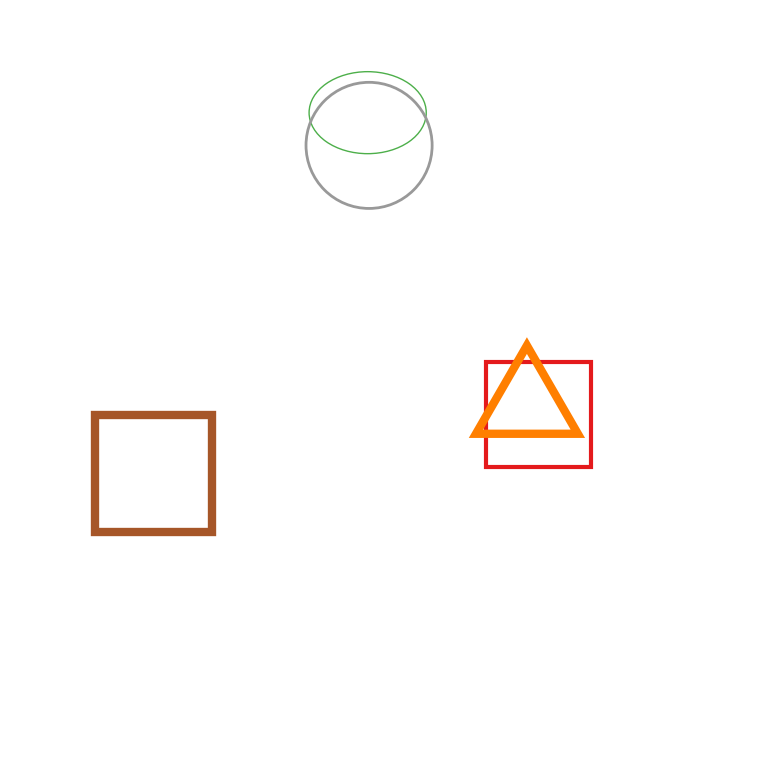[{"shape": "square", "thickness": 1.5, "radius": 0.34, "center": [0.699, 0.462]}, {"shape": "oval", "thickness": 0.5, "radius": 0.38, "center": [0.477, 0.854]}, {"shape": "triangle", "thickness": 3, "radius": 0.38, "center": [0.684, 0.475]}, {"shape": "square", "thickness": 3, "radius": 0.38, "center": [0.199, 0.385]}, {"shape": "circle", "thickness": 1, "radius": 0.41, "center": [0.479, 0.811]}]